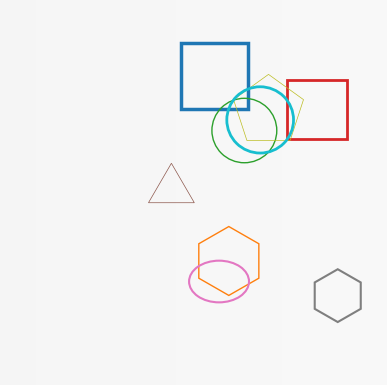[{"shape": "square", "thickness": 2.5, "radius": 0.43, "center": [0.553, 0.803]}, {"shape": "hexagon", "thickness": 1, "radius": 0.45, "center": [0.591, 0.322]}, {"shape": "circle", "thickness": 1, "radius": 0.42, "center": [0.631, 0.661]}, {"shape": "square", "thickness": 2, "radius": 0.38, "center": [0.818, 0.716]}, {"shape": "triangle", "thickness": 0.5, "radius": 0.34, "center": [0.442, 0.508]}, {"shape": "oval", "thickness": 1.5, "radius": 0.39, "center": [0.565, 0.269]}, {"shape": "hexagon", "thickness": 1.5, "radius": 0.34, "center": [0.872, 0.232]}, {"shape": "pentagon", "thickness": 0.5, "radius": 0.47, "center": [0.693, 0.712]}, {"shape": "circle", "thickness": 2, "radius": 0.43, "center": [0.671, 0.689]}]